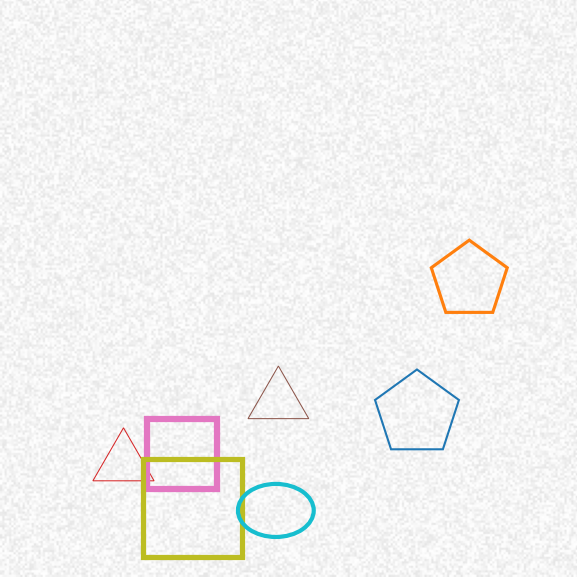[{"shape": "pentagon", "thickness": 1, "radius": 0.38, "center": [0.722, 0.283]}, {"shape": "pentagon", "thickness": 1.5, "radius": 0.35, "center": [0.813, 0.514]}, {"shape": "triangle", "thickness": 0.5, "radius": 0.31, "center": [0.214, 0.197]}, {"shape": "triangle", "thickness": 0.5, "radius": 0.3, "center": [0.482, 0.305]}, {"shape": "square", "thickness": 3, "radius": 0.3, "center": [0.315, 0.213]}, {"shape": "square", "thickness": 2.5, "radius": 0.43, "center": [0.334, 0.12]}, {"shape": "oval", "thickness": 2, "radius": 0.33, "center": [0.478, 0.115]}]